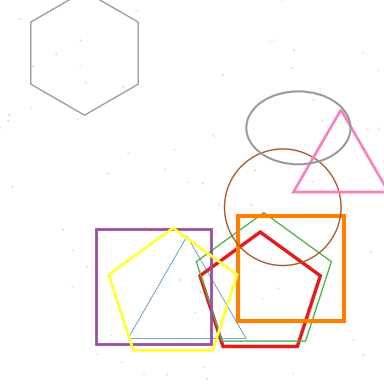[{"shape": "pentagon", "thickness": 2.5, "radius": 0.82, "center": [0.676, 0.233]}, {"shape": "triangle", "thickness": 0.5, "radius": 0.88, "center": [0.486, 0.21]}, {"shape": "pentagon", "thickness": 1, "radius": 0.92, "center": [0.685, 0.263]}, {"shape": "square", "thickness": 2, "radius": 0.75, "center": [0.399, 0.255]}, {"shape": "square", "thickness": 3, "radius": 0.69, "center": [0.755, 0.302]}, {"shape": "pentagon", "thickness": 2, "radius": 0.88, "center": [0.449, 0.232]}, {"shape": "circle", "thickness": 1, "radius": 0.76, "center": [0.735, 0.462]}, {"shape": "triangle", "thickness": 2, "radius": 0.71, "center": [0.886, 0.572]}, {"shape": "oval", "thickness": 1.5, "radius": 0.68, "center": [0.775, 0.668]}, {"shape": "hexagon", "thickness": 1, "radius": 0.81, "center": [0.219, 0.862]}]